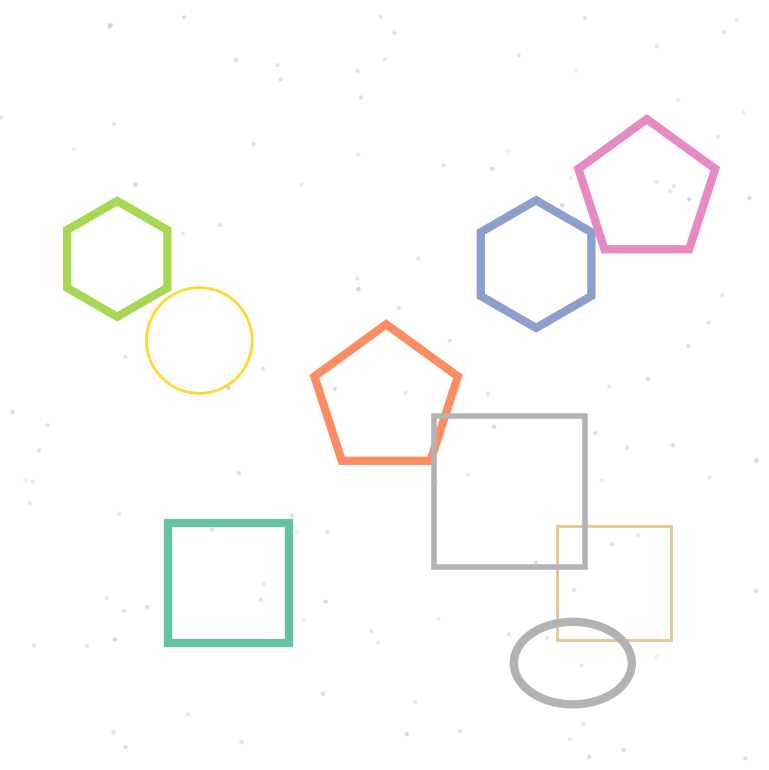[{"shape": "square", "thickness": 3, "radius": 0.39, "center": [0.297, 0.243]}, {"shape": "pentagon", "thickness": 3, "radius": 0.49, "center": [0.502, 0.481]}, {"shape": "hexagon", "thickness": 3, "radius": 0.41, "center": [0.696, 0.657]}, {"shape": "pentagon", "thickness": 3, "radius": 0.47, "center": [0.84, 0.752]}, {"shape": "hexagon", "thickness": 3, "radius": 0.38, "center": [0.152, 0.664]}, {"shape": "circle", "thickness": 1, "radius": 0.34, "center": [0.259, 0.558]}, {"shape": "square", "thickness": 1, "radius": 0.37, "center": [0.797, 0.243]}, {"shape": "oval", "thickness": 3, "radius": 0.38, "center": [0.744, 0.139]}, {"shape": "square", "thickness": 2, "radius": 0.49, "center": [0.662, 0.362]}]